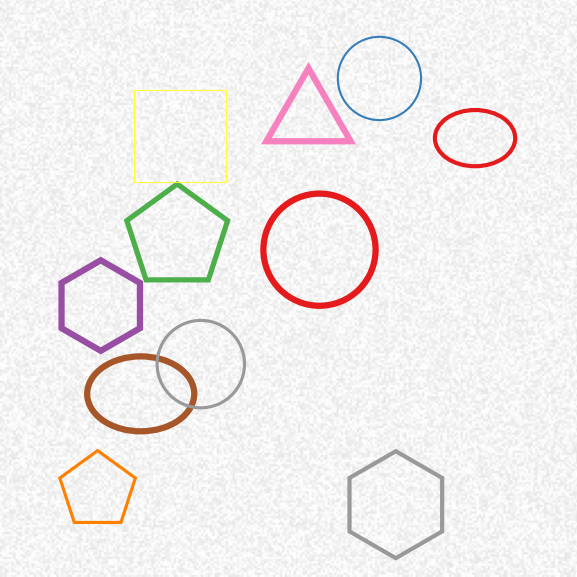[{"shape": "circle", "thickness": 3, "radius": 0.49, "center": [0.553, 0.567]}, {"shape": "oval", "thickness": 2, "radius": 0.35, "center": [0.823, 0.76]}, {"shape": "circle", "thickness": 1, "radius": 0.36, "center": [0.657, 0.863]}, {"shape": "pentagon", "thickness": 2.5, "radius": 0.46, "center": [0.307, 0.589]}, {"shape": "hexagon", "thickness": 3, "radius": 0.39, "center": [0.174, 0.47]}, {"shape": "pentagon", "thickness": 1.5, "radius": 0.34, "center": [0.169, 0.15]}, {"shape": "square", "thickness": 0.5, "radius": 0.4, "center": [0.312, 0.764]}, {"shape": "oval", "thickness": 3, "radius": 0.46, "center": [0.244, 0.317]}, {"shape": "triangle", "thickness": 3, "radius": 0.42, "center": [0.534, 0.797]}, {"shape": "hexagon", "thickness": 2, "radius": 0.46, "center": [0.685, 0.125]}, {"shape": "circle", "thickness": 1.5, "radius": 0.38, "center": [0.348, 0.369]}]